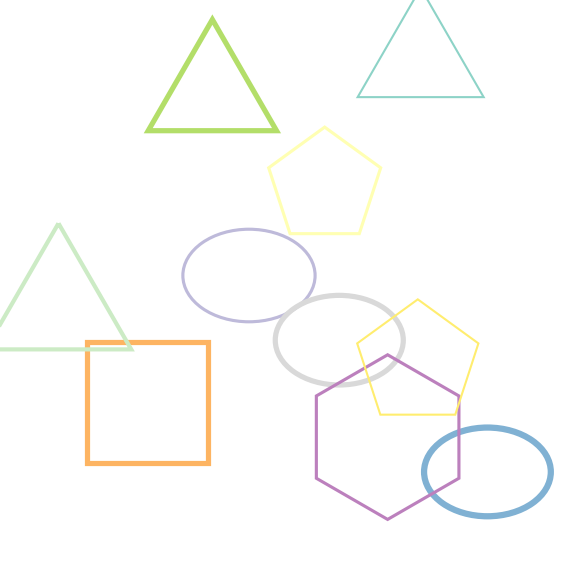[{"shape": "triangle", "thickness": 1, "radius": 0.63, "center": [0.728, 0.894]}, {"shape": "pentagon", "thickness": 1.5, "radius": 0.51, "center": [0.562, 0.677]}, {"shape": "oval", "thickness": 1.5, "radius": 0.57, "center": [0.431, 0.522]}, {"shape": "oval", "thickness": 3, "radius": 0.55, "center": [0.844, 0.182]}, {"shape": "square", "thickness": 2.5, "radius": 0.52, "center": [0.256, 0.302]}, {"shape": "triangle", "thickness": 2.5, "radius": 0.64, "center": [0.368, 0.837]}, {"shape": "oval", "thickness": 2.5, "radius": 0.55, "center": [0.587, 0.41]}, {"shape": "hexagon", "thickness": 1.5, "radius": 0.71, "center": [0.671, 0.242]}, {"shape": "triangle", "thickness": 2, "radius": 0.73, "center": [0.101, 0.467]}, {"shape": "pentagon", "thickness": 1, "radius": 0.55, "center": [0.723, 0.37]}]